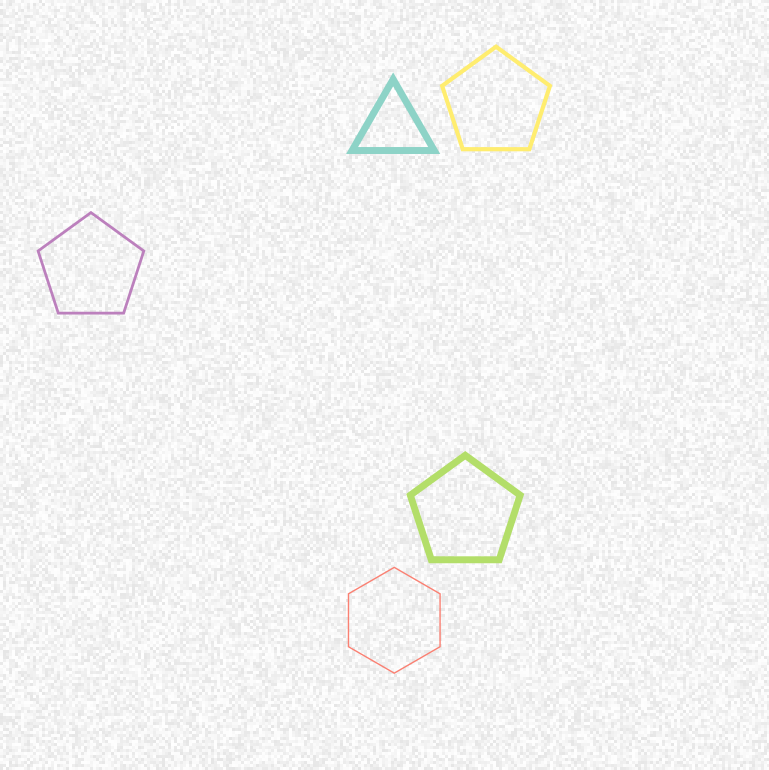[{"shape": "triangle", "thickness": 2.5, "radius": 0.31, "center": [0.511, 0.835]}, {"shape": "hexagon", "thickness": 0.5, "radius": 0.34, "center": [0.512, 0.194]}, {"shape": "pentagon", "thickness": 2.5, "radius": 0.38, "center": [0.604, 0.334]}, {"shape": "pentagon", "thickness": 1, "radius": 0.36, "center": [0.118, 0.652]}, {"shape": "pentagon", "thickness": 1.5, "radius": 0.37, "center": [0.644, 0.866]}]